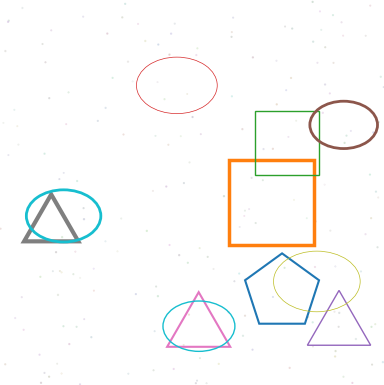[{"shape": "pentagon", "thickness": 1.5, "radius": 0.5, "center": [0.733, 0.241]}, {"shape": "square", "thickness": 2.5, "radius": 0.55, "center": [0.706, 0.474]}, {"shape": "square", "thickness": 1, "radius": 0.42, "center": [0.745, 0.629]}, {"shape": "oval", "thickness": 0.5, "radius": 0.52, "center": [0.459, 0.778]}, {"shape": "triangle", "thickness": 1, "radius": 0.47, "center": [0.881, 0.151]}, {"shape": "oval", "thickness": 2, "radius": 0.44, "center": [0.893, 0.676]}, {"shape": "triangle", "thickness": 1.5, "radius": 0.47, "center": [0.516, 0.147]}, {"shape": "triangle", "thickness": 3, "radius": 0.41, "center": [0.133, 0.414]}, {"shape": "oval", "thickness": 0.5, "radius": 0.56, "center": [0.823, 0.269]}, {"shape": "oval", "thickness": 2, "radius": 0.48, "center": [0.165, 0.439]}, {"shape": "oval", "thickness": 1, "radius": 0.47, "center": [0.517, 0.153]}]